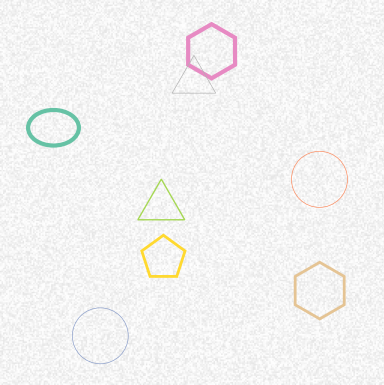[{"shape": "oval", "thickness": 3, "radius": 0.33, "center": [0.139, 0.668]}, {"shape": "circle", "thickness": 0.5, "radius": 0.36, "center": [0.83, 0.534]}, {"shape": "circle", "thickness": 0.5, "radius": 0.36, "center": [0.26, 0.128]}, {"shape": "hexagon", "thickness": 3, "radius": 0.35, "center": [0.55, 0.867]}, {"shape": "triangle", "thickness": 1, "radius": 0.35, "center": [0.419, 0.464]}, {"shape": "pentagon", "thickness": 2, "radius": 0.3, "center": [0.424, 0.33]}, {"shape": "hexagon", "thickness": 2, "radius": 0.37, "center": [0.83, 0.245]}, {"shape": "triangle", "thickness": 0.5, "radius": 0.33, "center": [0.504, 0.791]}]